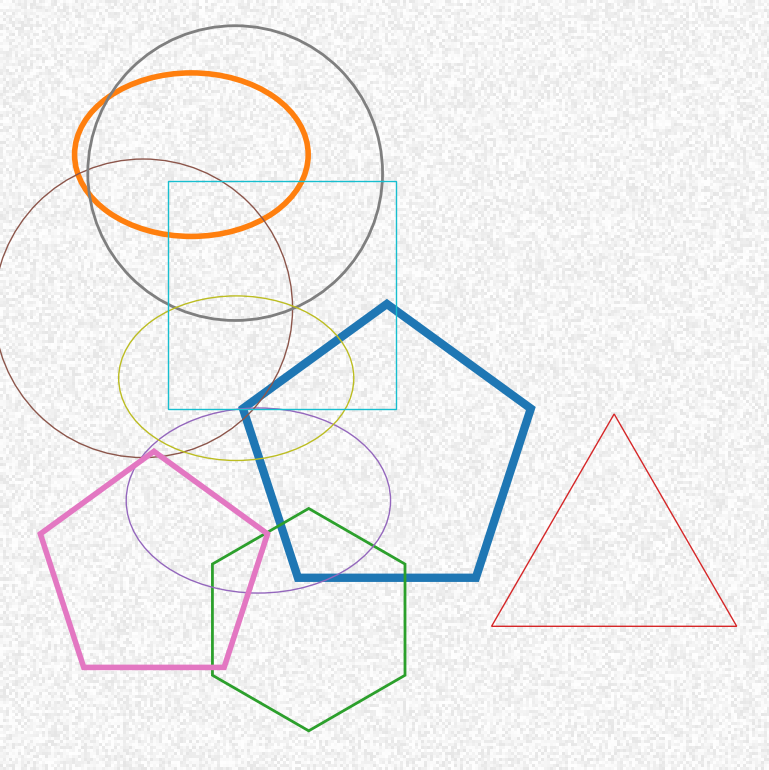[{"shape": "pentagon", "thickness": 3, "radius": 0.98, "center": [0.502, 0.409]}, {"shape": "oval", "thickness": 2, "radius": 0.76, "center": [0.249, 0.799]}, {"shape": "hexagon", "thickness": 1, "radius": 0.72, "center": [0.401, 0.195]}, {"shape": "triangle", "thickness": 0.5, "radius": 0.92, "center": [0.798, 0.279]}, {"shape": "oval", "thickness": 0.5, "radius": 0.86, "center": [0.336, 0.35]}, {"shape": "circle", "thickness": 0.5, "radius": 0.97, "center": [0.186, 0.6]}, {"shape": "pentagon", "thickness": 2, "radius": 0.78, "center": [0.2, 0.259]}, {"shape": "circle", "thickness": 1, "radius": 0.96, "center": [0.305, 0.775]}, {"shape": "oval", "thickness": 0.5, "radius": 0.76, "center": [0.307, 0.509]}, {"shape": "square", "thickness": 0.5, "radius": 0.74, "center": [0.366, 0.617]}]